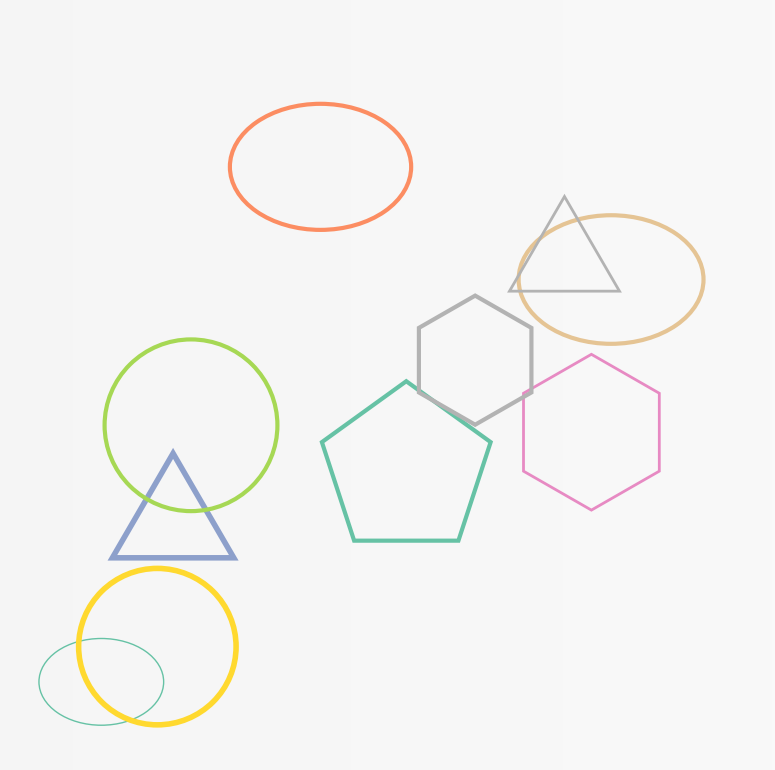[{"shape": "oval", "thickness": 0.5, "radius": 0.4, "center": [0.131, 0.114]}, {"shape": "pentagon", "thickness": 1.5, "radius": 0.57, "center": [0.524, 0.39]}, {"shape": "oval", "thickness": 1.5, "radius": 0.58, "center": [0.414, 0.783]}, {"shape": "triangle", "thickness": 2, "radius": 0.45, "center": [0.223, 0.321]}, {"shape": "hexagon", "thickness": 1, "radius": 0.51, "center": [0.763, 0.439]}, {"shape": "circle", "thickness": 1.5, "radius": 0.56, "center": [0.246, 0.448]}, {"shape": "circle", "thickness": 2, "radius": 0.51, "center": [0.203, 0.16]}, {"shape": "oval", "thickness": 1.5, "radius": 0.6, "center": [0.788, 0.637]}, {"shape": "triangle", "thickness": 1, "radius": 0.41, "center": [0.728, 0.663]}, {"shape": "hexagon", "thickness": 1.5, "radius": 0.42, "center": [0.613, 0.532]}]